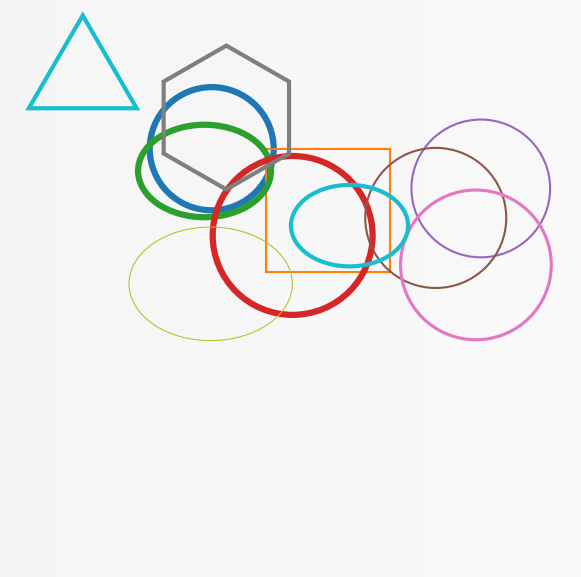[{"shape": "circle", "thickness": 3, "radius": 0.53, "center": [0.364, 0.742]}, {"shape": "square", "thickness": 1, "radius": 0.53, "center": [0.564, 0.635]}, {"shape": "oval", "thickness": 3, "radius": 0.57, "center": [0.352, 0.703]}, {"shape": "circle", "thickness": 3, "radius": 0.69, "center": [0.503, 0.591]}, {"shape": "circle", "thickness": 1, "radius": 0.6, "center": [0.827, 0.673]}, {"shape": "circle", "thickness": 1, "radius": 0.61, "center": [0.75, 0.622]}, {"shape": "circle", "thickness": 1.5, "radius": 0.65, "center": [0.819, 0.54]}, {"shape": "hexagon", "thickness": 2, "radius": 0.62, "center": [0.389, 0.796]}, {"shape": "oval", "thickness": 0.5, "radius": 0.7, "center": [0.362, 0.508]}, {"shape": "triangle", "thickness": 2, "radius": 0.54, "center": [0.142, 0.865]}, {"shape": "oval", "thickness": 2, "radius": 0.5, "center": [0.601, 0.608]}]